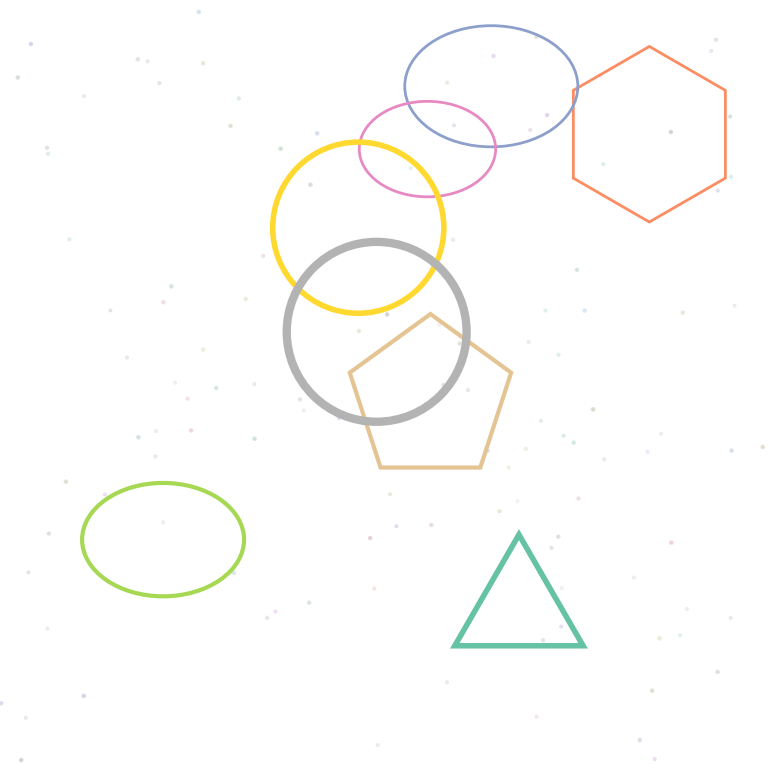[{"shape": "triangle", "thickness": 2, "radius": 0.48, "center": [0.674, 0.209]}, {"shape": "hexagon", "thickness": 1, "radius": 0.57, "center": [0.843, 0.826]}, {"shape": "oval", "thickness": 1, "radius": 0.56, "center": [0.638, 0.888]}, {"shape": "oval", "thickness": 1, "radius": 0.44, "center": [0.555, 0.806]}, {"shape": "oval", "thickness": 1.5, "radius": 0.53, "center": [0.212, 0.299]}, {"shape": "circle", "thickness": 2, "radius": 0.56, "center": [0.465, 0.704]}, {"shape": "pentagon", "thickness": 1.5, "radius": 0.55, "center": [0.559, 0.482]}, {"shape": "circle", "thickness": 3, "radius": 0.58, "center": [0.489, 0.569]}]